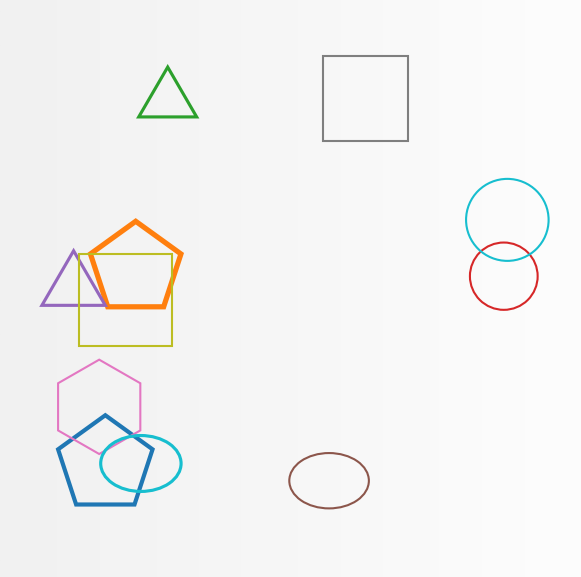[{"shape": "pentagon", "thickness": 2, "radius": 0.43, "center": [0.181, 0.195]}, {"shape": "pentagon", "thickness": 2.5, "radius": 0.41, "center": [0.233, 0.534]}, {"shape": "triangle", "thickness": 1.5, "radius": 0.29, "center": [0.289, 0.825]}, {"shape": "circle", "thickness": 1, "radius": 0.29, "center": [0.867, 0.521]}, {"shape": "triangle", "thickness": 1.5, "radius": 0.31, "center": [0.127, 0.502]}, {"shape": "oval", "thickness": 1, "radius": 0.34, "center": [0.566, 0.167]}, {"shape": "hexagon", "thickness": 1, "radius": 0.41, "center": [0.171, 0.295]}, {"shape": "square", "thickness": 1, "radius": 0.36, "center": [0.628, 0.829]}, {"shape": "square", "thickness": 1, "radius": 0.4, "center": [0.216, 0.48]}, {"shape": "oval", "thickness": 1.5, "radius": 0.35, "center": [0.242, 0.197]}, {"shape": "circle", "thickness": 1, "radius": 0.35, "center": [0.873, 0.618]}]